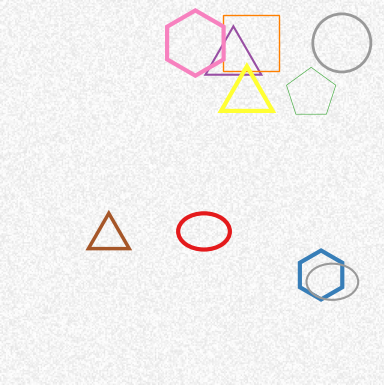[{"shape": "oval", "thickness": 3, "radius": 0.34, "center": [0.53, 0.399]}, {"shape": "hexagon", "thickness": 3, "radius": 0.32, "center": [0.834, 0.286]}, {"shape": "pentagon", "thickness": 0.5, "radius": 0.34, "center": [0.808, 0.758]}, {"shape": "triangle", "thickness": 1.5, "radius": 0.42, "center": [0.606, 0.848]}, {"shape": "square", "thickness": 1, "radius": 0.36, "center": [0.652, 0.889]}, {"shape": "triangle", "thickness": 3, "radius": 0.39, "center": [0.641, 0.751]}, {"shape": "triangle", "thickness": 2.5, "radius": 0.31, "center": [0.283, 0.385]}, {"shape": "hexagon", "thickness": 3, "radius": 0.42, "center": [0.507, 0.888]}, {"shape": "circle", "thickness": 2, "radius": 0.38, "center": [0.888, 0.888]}, {"shape": "oval", "thickness": 1.5, "radius": 0.34, "center": [0.863, 0.268]}]